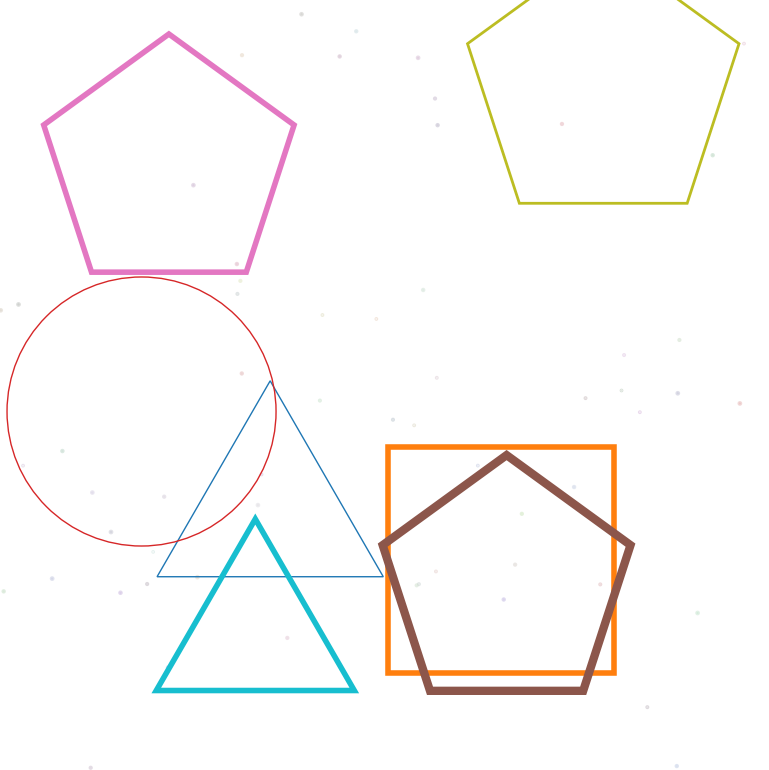[{"shape": "triangle", "thickness": 0.5, "radius": 0.85, "center": [0.351, 0.336]}, {"shape": "square", "thickness": 2, "radius": 0.73, "center": [0.651, 0.273]}, {"shape": "circle", "thickness": 0.5, "radius": 0.87, "center": [0.184, 0.466]}, {"shape": "pentagon", "thickness": 3, "radius": 0.85, "center": [0.658, 0.24]}, {"shape": "pentagon", "thickness": 2, "radius": 0.85, "center": [0.219, 0.785]}, {"shape": "pentagon", "thickness": 1, "radius": 0.93, "center": [0.783, 0.886]}, {"shape": "triangle", "thickness": 2, "radius": 0.74, "center": [0.332, 0.177]}]